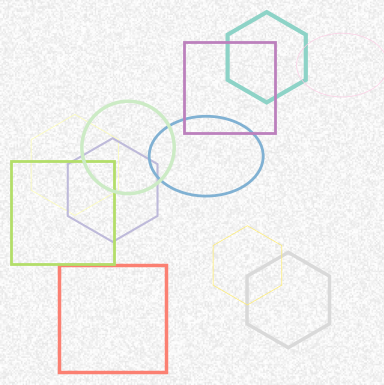[{"shape": "hexagon", "thickness": 3, "radius": 0.59, "center": [0.693, 0.851]}, {"shape": "hexagon", "thickness": 0.5, "radius": 0.66, "center": [0.195, 0.572]}, {"shape": "hexagon", "thickness": 1.5, "radius": 0.67, "center": [0.293, 0.506]}, {"shape": "square", "thickness": 2.5, "radius": 0.69, "center": [0.292, 0.173]}, {"shape": "oval", "thickness": 2, "radius": 0.74, "center": [0.536, 0.594]}, {"shape": "square", "thickness": 2, "radius": 0.67, "center": [0.162, 0.449]}, {"shape": "oval", "thickness": 0.5, "radius": 0.59, "center": [0.889, 0.831]}, {"shape": "hexagon", "thickness": 2.5, "radius": 0.62, "center": [0.749, 0.221]}, {"shape": "square", "thickness": 2, "radius": 0.59, "center": [0.596, 0.773]}, {"shape": "circle", "thickness": 2.5, "radius": 0.6, "center": [0.333, 0.617]}, {"shape": "hexagon", "thickness": 0.5, "radius": 0.51, "center": [0.643, 0.311]}]